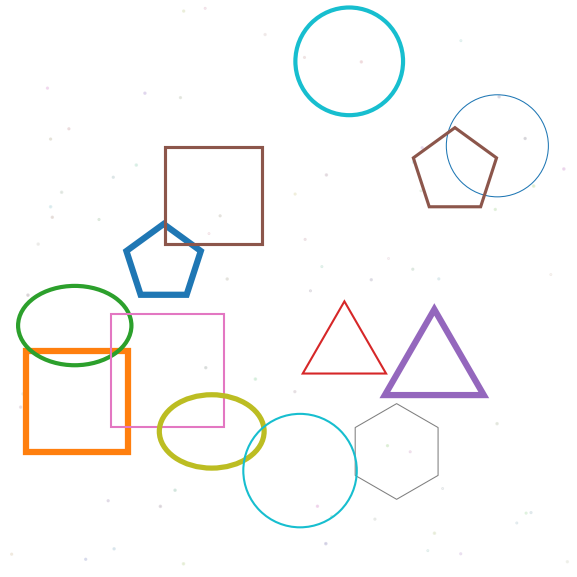[{"shape": "pentagon", "thickness": 3, "radius": 0.34, "center": [0.283, 0.543]}, {"shape": "circle", "thickness": 0.5, "radius": 0.44, "center": [0.861, 0.747]}, {"shape": "square", "thickness": 3, "radius": 0.44, "center": [0.133, 0.304]}, {"shape": "oval", "thickness": 2, "radius": 0.49, "center": [0.129, 0.435]}, {"shape": "triangle", "thickness": 1, "radius": 0.42, "center": [0.596, 0.394]}, {"shape": "triangle", "thickness": 3, "radius": 0.49, "center": [0.752, 0.364]}, {"shape": "square", "thickness": 1.5, "radius": 0.42, "center": [0.37, 0.661]}, {"shape": "pentagon", "thickness": 1.5, "radius": 0.38, "center": [0.788, 0.702]}, {"shape": "square", "thickness": 1, "radius": 0.49, "center": [0.289, 0.357]}, {"shape": "hexagon", "thickness": 0.5, "radius": 0.41, "center": [0.687, 0.217]}, {"shape": "oval", "thickness": 2.5, "radius": 0.45, "center": [0.367, 0.252]}, {"shape": "circle", "thickness": 1, "radius": 0.49, "center": [0.52, 0.184]}, {"shape": "circle", "thickness": 2, "radius": 0.47, "center": [0.605, 0.893]}]